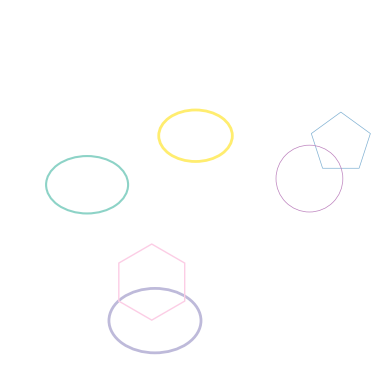[{"shape": "oval", "thickness": 1.5, "radius": 0.53, "center": [0.226, 0.52]}, {"shape": "oval", "thickness": 2, "radius": 0.6, "center": [0.403, 0.167]}, {"shape": "pentagon", "thickness": 0.5, "radius": 0.4, "center": [0.885, 0.628]}, {"shape": "hexagon", "thickness": 1, "radius": 0.49, "center": [0.394, 0.267]}, {"shape": "circle", "thickness": 0.5, "radius": 0.43, "center": [0.804, 0.536]}, {"shape": "oval", "thickness": 2, "radius": 0.48, "center": [0.508, 0.647]}]